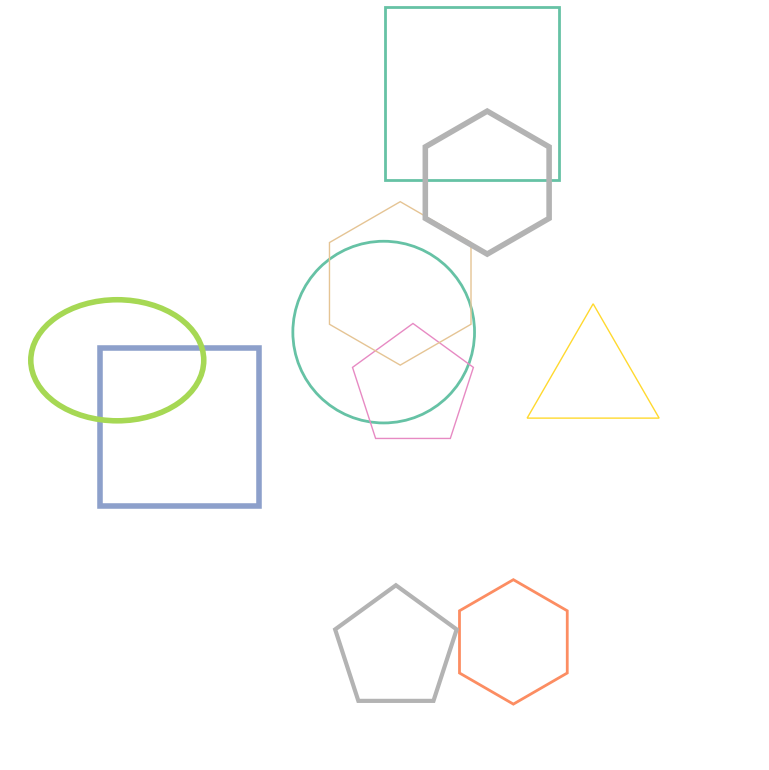[{"shape": "circle", "thickness": 1, "radius": 0.59, "center": [0.498, 0.569]}, {"shape": "square", "thickness": 1, "radius": 0.56, "center": [0.613, 0.879]}, {"shape": "hexagon", "thickness": 1, "radius": 0.4, "center": [0.667, 0.166]}, {"shape": "square", "thickness": 2, "radius": 0.51, "center": [0.233, 0.446]}, {"shape": "pentagon", "thickness": 0.5, "radius": 0.41, "center": [0.536, 0.497]}, {"shape": "oval", "thickness": 2, "radius": 0.56, "center": [0.152, 0.532]}, {"shape": "triangle", "thickness": 0.5, "radius": 0.49, "center": [0.77, 0.506]}, {"shape": "hexagon", "thickness": 0.5, "radius": 0.53, "center": [0.52, 0.632]}, {"shape": "pentagon", "thickness": 1.5, "radius": 0.41, "center": [0.514, 0.157]}, {"shape": "hexagon", "thickness": 2, "radius": 0.46, "center": [0.633, 0.763]}]